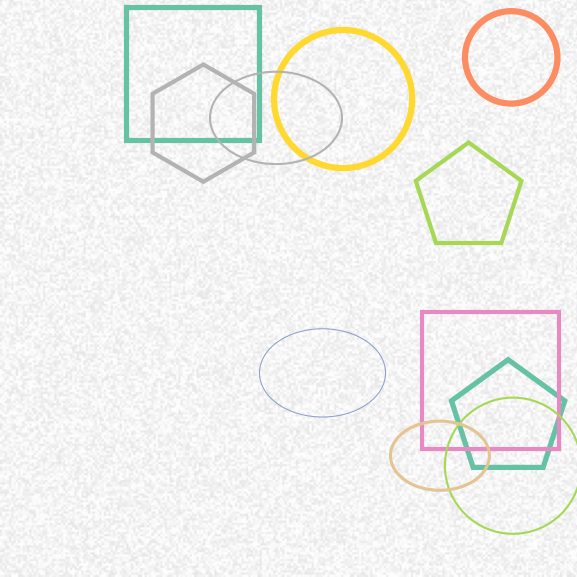[{"shape": "square", "thickness": 2.5, "radius": 0.58, "center": [0.333, 0.871]}, {"shape": "pentagon", "thickness": 2.5, "radius": 0.52, "center": [0.88, 0.273]}, {"shape": "circle", "thickness": 3, "radius": 0.4, "center": [0.885, 0.9]}, {"shape": "oval", "thickness": 0.5, "radius": 0.55, "center": [0.558, 0.353]}, {"shape": "square", "thickness": 2, "radius": 0.59, "center": [0.85, 0.34]}, {"shape": "circle", "thickness": 1, "radius": 0.59, "center": [0.888, 0.193]}, {"shape": "pentagon", "thickness": 2, "radius": 0.48, "center": [0.811, 0.656]}, {"shape": "circle", "thickness": 3, "radius": 0.6, "center": [0.594, 0.828]}, {"shape": "oval", "thickness": 1.5, "radius": 0.43, "center": [0.762, 0.21]}, {"shape": "oval", "thickness": 1, "radius": 0.57, "center": [0.478, 0.795]}, {"shape": "hexagon", "thickness": 2, "radius": 0.51, "center": [0.352, 0.786]}]